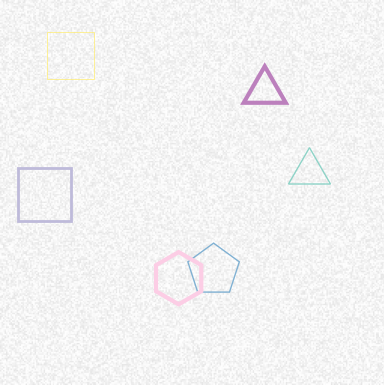[{"shape": "triangle", "thickness": 1, "radius": 0.31, "center": [0.804, 0.554]}, {"shape": "square", "thickness": 2, "radius": 0.34, "center": [0.116, 0.494]}, {"shape": "pentagon", "thickness": 1, "radius": 0.35, "center": [0.555, 0.298]}, {"shape": "hexagon", "thickness": 3, "radius": 0.34, "center": [0.464, 0.277]}, {"shape": "triangle", "thickness": 3, "radius": 0.32, "center": [0.688, 0.765]}, {"shape": "square", "thickness": 0.5, "radius": 0.31, "center": [0.183, 0.856]}]